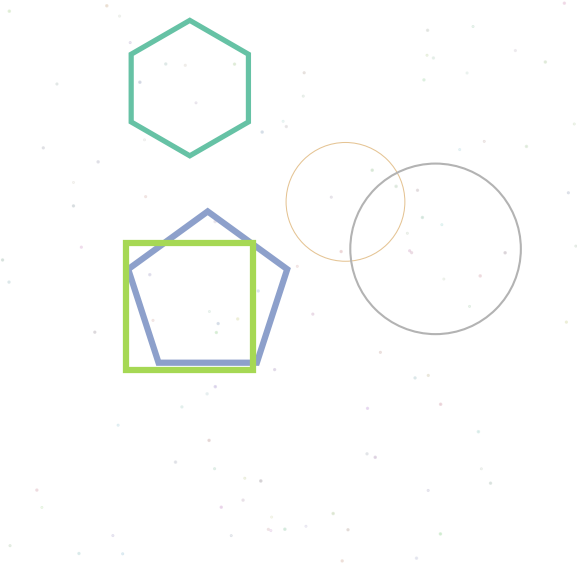[{"shape": "hexagon", "thickness": 2.5, "radius": 0.59, "center": [0.329, 0.847]}, {"shape": "pentagon", "thickness": 3, "radius": 0.72, "center": [0.36, 0.488]}, {"shape": "square", "thickness": 3, "radius": 0.55, "center": [0.328, 0.469]}, {"shape": "circle", "thickness": 0.5, "radius": 0.51, "center": [0.598, 0.65]}, {"shape": "circle", "thickness": 1, "radius": 0.74, "center": [0.754, 0.568]}]